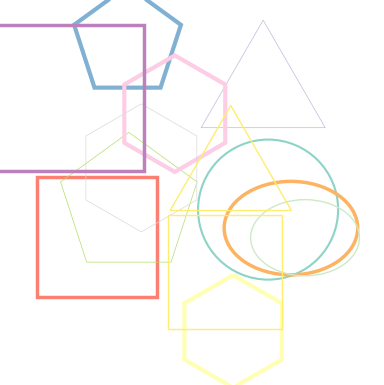[{"shape": "circle", "thickness": 1.5, "radius": 0.91, "center": [0.696, 0.456]}, {"shape": "hexagon", "thickness": 3, "radius": 0.73, "center": [0.605, 0.139]}, {"shape": "triangle", "thickness": 0.5, "radius": 0.93, "center": [0.684, 0.761]}, {"shape": "square", "thickness": 2.5, "radius": 0.78, "center": [0.253, 0.385]}, {"shape": "pentagon", "thickness": 3, "radius": 0.73, "center": [0.331, 0.89]}, {"shape": "oval", "thickness": 2.5, "radius": 0.87, "center": [0.756, 0.407]}, {"shape": "pentagon", "thickness": 0.5, "radius": 0.93, "center": [0.335, 0.47]}, {"shape": "hexagon", "thickness": 3, "radius": 0.76, "center": [0.454, 0.705]}, {"shape": "hexagon", "thickness": 0.5, "radius": 0.83, "center": [0.367, 0.564]}, {"shape": "square", "thickness": 2.5, "radius": 0.95, "center": [0.185, 0.746]}, {"shape": "oval", "thickness": 1, "radius": 0.71, "center": [0.792, 0.383]}, {"shape": "square", "thickness": 1, "radius": 0.74, "center": [0.585, 0.293]}, {"shape": "triangle", "thickness": 1, "radius": 0.91, "center": [0.599, 0.544]}]